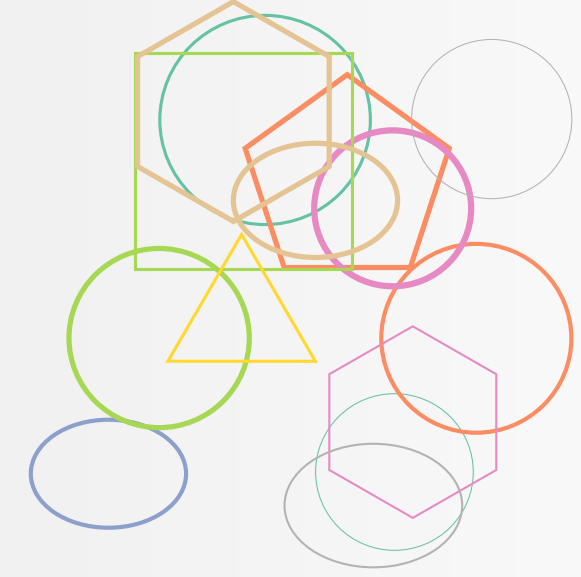[{"shape": "circle", "thickness": 1.5, "radius": 0.91, "center": [0.456, 0.791]}, {"shape": "circle", "thickness": 0.5, "radius": 0.68, "center": [0.679, 0.182]}, {"shape": "circle", "thickness": 2, "radius": 0.82, "center": [0.819, 0.413]}, {"shape": "pentagon", "thickness": 2.5, "radius": 0.92, "center": [0.597, 0.685]}, {"shape": "oval", "thickness": 2, "radius": 0.67, "center": [0.187, 0.179]}, {"shape": "circle", "thickness": 3, "radius": 0.68, "center": [0.676, 0.638]}, {"shape": "hexagon", "thickness": 1, "radius": 0.83, "center": [0.71, 0.268]}, {"shape": "circle", "thickness": 2.5, "radius": 0.78, "center": [0.274, 0.414]}, {"shape": "square", "thickness": 1.5, "radius": 0.93, "center": [0.419, 0.721]}, {"shape": "triangle", "thickness": 1.5, "radius": 0.73, "center": [0.416, 0.447]}, {"shape": "hexagon", "thickness": 2.5, "radius": 0.95, "center": [0.402, 0.806]}, {"shape": "oval", "thickness": 2.5, "radius": 0.71, "center": [0.543, 0.652]}, {"shape": "oval", "thickness": 1, "radius": 0.76, "center": [0.642, 0.124]}, {"shape": "circle", "thickness": 0.5, "radius": 0.69, "center": [0.846, 0.793]}]